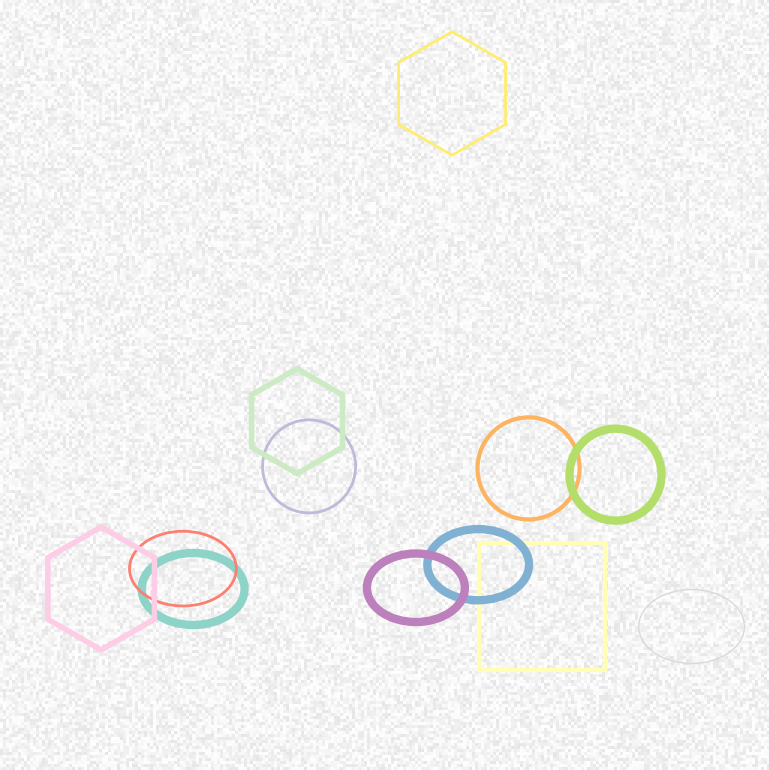[{"shape": "oval", "thickness": 3, "radius": 0.33, "center": [0.251, 0.235]}, {"shape": "square", "thickness": 1.5, "radius": 0.41, "center": [0.704, 0.212]}, {"shape": "circle", "thickness": 1, "radius": 0.3, "center": [0.401, 0.394]}, {"shape": "oval", "thickness": 1, "radius": 0.35, "center": [0.238, 0.262]}, {"shape": "oval", "thickness": 3, "radius": 0.33, "center": [0.621, 0.267]}, {"shape": "circle", "thickness": 1.5, "radius": 0.33, "center": [0.686, 0.392]}, {"shape": "circle", "thickness": 3, "radius": 0.3, "center": [0.799, 0.384]}, {"shape": "hexagon", "thickness": 2, "radius": 0.4, "center": [0.131, 0.236]}, {"shape": "oval", "thickness": 0.5, "radius": 0.34, "center": [0.898, 0.186]}, {"shape": "oval", "thickness": 3, "radius": 0.32, "center": [0.54, 0.237]}, {"shape": "hexagon", "thickness": 2, "radius": 0.34, "center": [0.386, 0.453]}, {"shape": "hexagon", "thickness": 1, "radius": 0.4, "center": [0.587, 0.879]}]